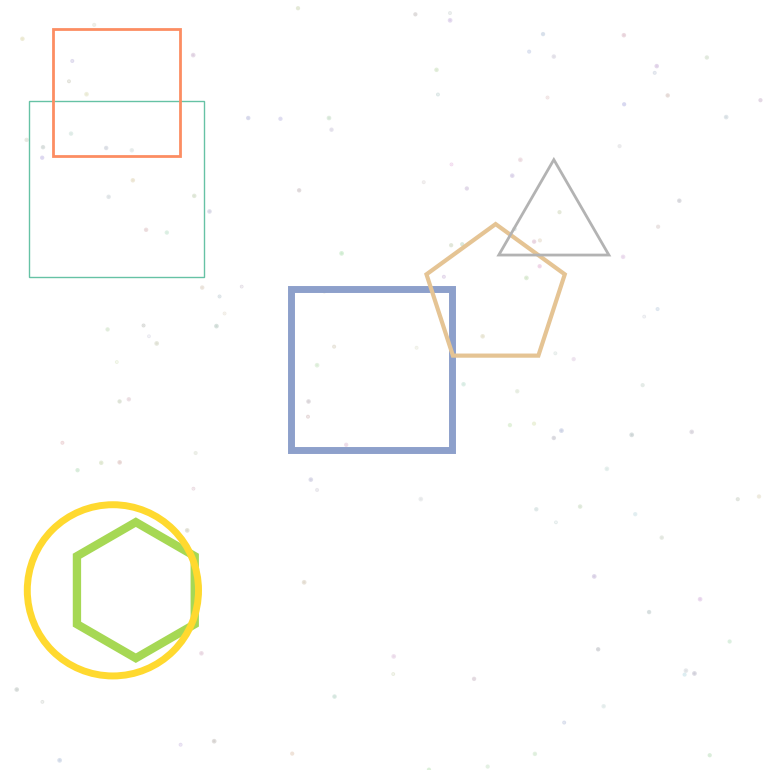[{"shape": "square", "thickness": 0.5, "radius": 0.57, "center": [0.151, 0.754]}, {"shape": "square", "thickness": 1, "radius": 0.41, "center": [0.151, 0.88]}, {"shape": "square", "thickness": 2.5, "radius": 0.52, "center": [0.483, 0.52]}, {"shape": "hexagon", "thickness": 3, "radius": 0.44, "center": [0.176, 0.234]}, {"shape": "circle", "thickness": 2.5, "radius": 0.56, "center": [0.147, 0.233]}, {"shape": "pentagon", "thickness": 1.5, "radius": 0.47, "center": [0.644, 0.615]}, {"shape": "triangle", "thickness": 1, "radius": 0.41, "center": [0.719, 0.71]}]